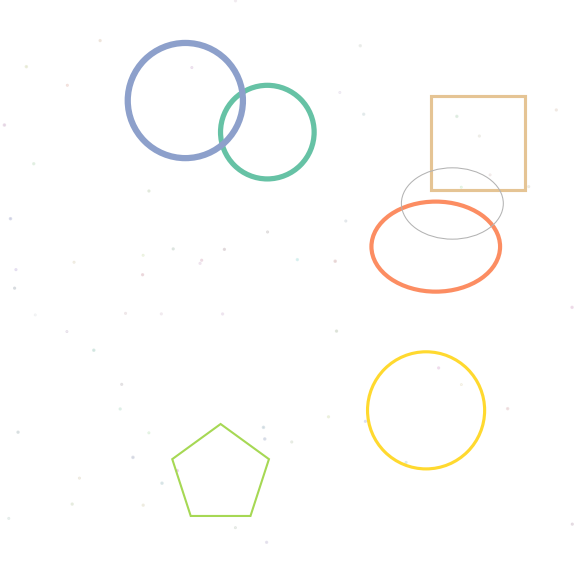[{"shape": "circle", "thickness": 2.5, "radius": 0.41, "center": [0.463, 0.77]}, {"shape": "oval", "thickness": 2, "radius": 0.56, "center": [0.755, 0.572]}, {"shape": "circle", "thickness": 3, "radius": 0.5, "center": [0.321, 0.825]}, {"shape": "pentagon", "thickness": 1, "radius": 0.44, "center": [0.382, 0.177]}, {"shape": "circle", "thickness": 1.5, "radius": 0.51, "center": [0.738, 0.289]}, {"shape": "square", "thickness": 1.5, "radius": 0.41, "center": [0.828, 0.751]}, {"shape": "oval", "thickness": 0.5, "radius": 0.44, "center": [0.783, 0.647]}]